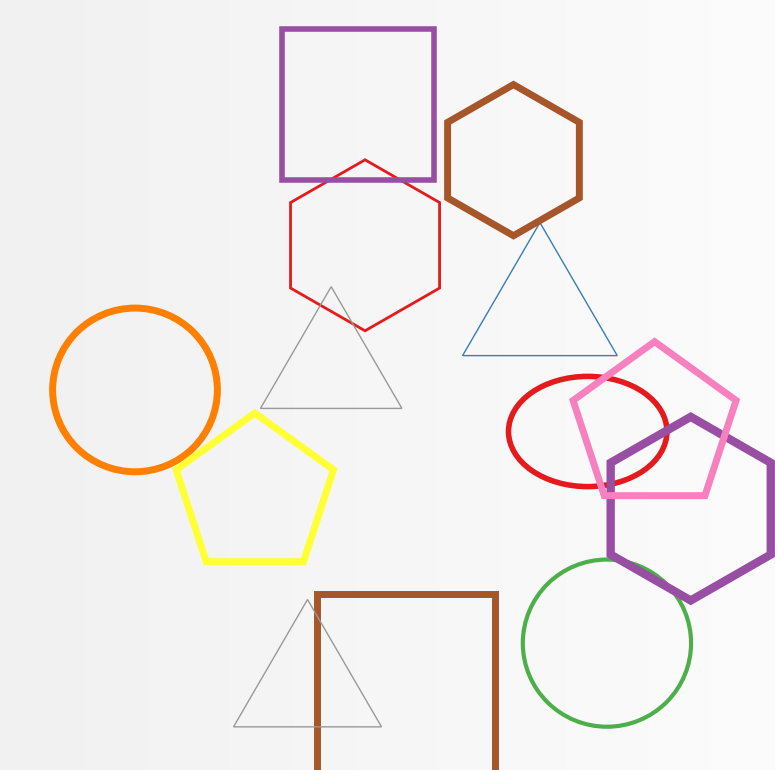[{"shape": "hexagon", "thickness": 1, "radius": 0.56, "center": [0.471, 0.681]}, {"shape": "oval", "thickness": 2, "radius": 0.51, "center": [0.758, 0.44]}, {"shape": "triangle", "thickness": 0.5, "radius": 0.58, "center": [0.697, 0.596]}, {"shape": "circle", "thickness": 1.5, "radius": 0.54, "center": [0.783, 0.165]}, {"shape": "square", "thickness": 2, "radius": 0.49, "center": [0.462, 0.864]}, {"shape": "hexagon", "thickness": 3, "radius": 0.6, "center": [0.891, 0.339]}, {"shape": "circle", "thickness": 2.5, "radius": 0.53, "center": [0.174, 0.494]}, {"shape": "pentagon", "thickness": 2.5, "radius": 0.53, "center": [0.329, 0.357]}, {"shape": "hexagon", "thickness": 2.5, "radius": 0.49, "center": [0.663, 0.792]}, {"shape": "square", "thickness": 2.5, "radius": 0.58, "center": [0.524, 0.113]}, {"shape": "pentagon", "thickness": 2.5, "radius": 0.55, "center": [0.845, 0.446]}, {"shape": "triangle", "thickness": 0.5, "radius": 0.55, "center": [0.397, 0.111]}, {"shape": "triangle", "thickness": 0.5, "radius": 0.53, "center": [0.427, 0.522]}]